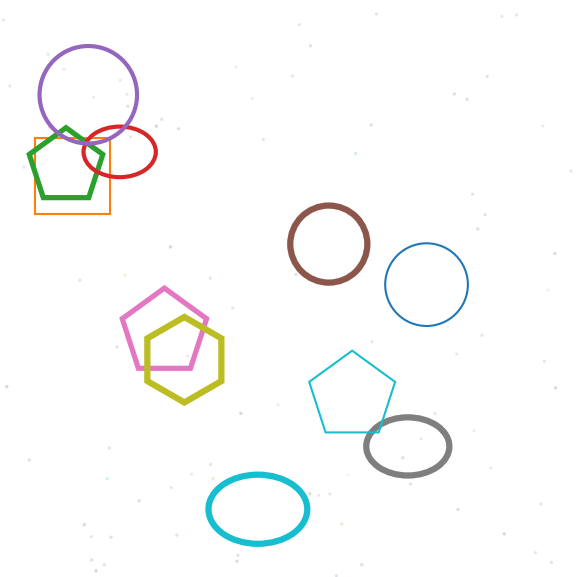[{"shape": "circle", "thickness": 1, "radius": 0.36, "center": [0.739, 0.506]}, {"shape": "square", "thickness": 1, "radius": 0.33, "center": [0.126, 0.694]}, {"shape": "pentagon", "thickness": 2.5, "radius": 0.33, "center": [0.114, 0.711]}, {"shape": "oval", "thickness": 2, "radius": 0.31, "center": [0.207, 0.736]}, {"shape": "circle", "thickness": 2, "radius": 0.42, "center": [0.153, 0.835]}, {"shape": "circle", "thickness": 3, "radius": 0.33, "center": [0.569, 0.576]}, {"shape": "pentagon", "thickness": 2.5, "radius": 0.38, "center": [0.285, 0.423]}, {"shape": "oval", "thickness": 3, "radius": 0.36, "center": [0.706, 0.226]}, {"shape": "hexagon", "thickness": 3, "radius": 0.37, "center": [0.319, 0.376]}, {"shape": "pentagon", "thickness": 1, "radius": 0.39, "center": [0.61, 0.314]}, {"shape": "oval", "thickness": 3, "radius": 0.43, "center": [0.447, 0.117]}]